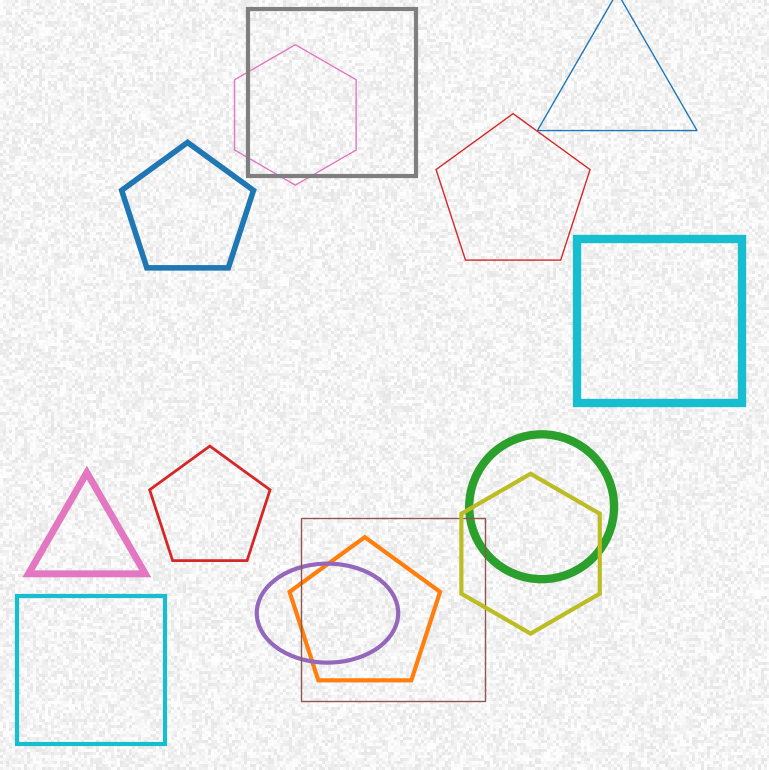[{"shape": "triangle", "thickness": 0.5, "radius": 0.6, "center": [0.802, 0.89]}, {"shape": "pentagon", "thickness": 2, "radius": 0.45, "center": [0.244, 0.725]}, {"shape": "pentagon", "thickness": 1.5, "radius": 0.51, "center": [0.474, 0.2]}, {"shape": "circle", "thickness": 3, "radius": 0.47, "center": [0.703, 0.342]}, {"shape": "pentagon", "thickness": 1, "radius": 0.41, "center": [0.273, 0.338]}, {"shape": "pentagon", "thickness": 0.5, "radius": 0.53, "center": [0.666, 0.747]}, {"shape": "oval", "thickness": 1.5, "radius": 0.46, "center": [0.425, 0.204]}, {"shape": "square", "thickness": 0.5, "radius": 0.6, "center": [0.51, 0.209]}, {"shape": "triangle", "thickness": 2.5, "radius": 0.44, "center": [0.113, 0.299]}, {"shape": "hexagon", "thickness": 0.5, "radius": 0.46, "center": [0.384, 0.851]}, {"shape": "square", "thickness": 1.5, "radius": 0.54, "center": [0.431, 0.88]}, {"shape": "hexagon", "thickness": 1.5, "radius": 0.52, "center": [0.689, 0.281]}, {"shape": "square", "thickness": 3, "radius": 0.53, "center": [0.857, 0.583]}, {"shape": "square", "thickness": 1.5, "radius": 0.48, "center": [0.119, 0.13]}]